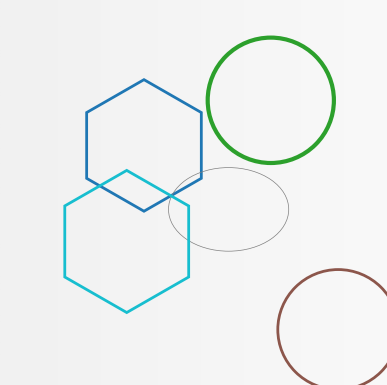[{"shape": "hexagon", "thickness": 2, "radius": 0.85, "center": [0.372, 0.622]}, {"shape": "circle", "thickness": 3, "radius": 0.81, "center": [0.699, 0.739]}, {"shape": "circle", "thickness": 2, "radius": 0.78, "center": [0.873, 0.144]}, {"shape": "oval", "thickness": 0.5, "radius": 0.78, "center": [0.59, 0.456]}, {"shape": "hexagon", "thickness": 2, "radius": 0.92, "center": [0.327, 0.373]}]